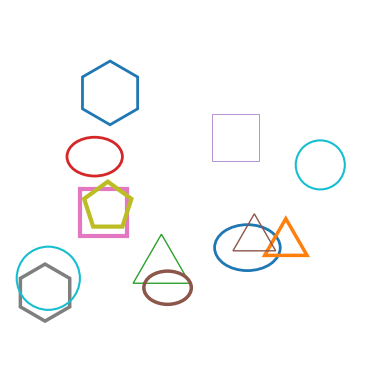[{"shape": "hexagon", "thickness": 2, "radius": 0.41, "center": [0.286, 0.759]}, {"shape": "oval", "thickness": 2, "radius": 0.43, "center": [0.643, 0.357]}, {"shape": "triangle", "thickness": 2.5, "radius": 0.32, "center": [0.742, 0.368]}, {"shape": "triangle", "thickness": 1, "radius": 0.42, "center": [0.419, 0.307]}, {"shape": "oval", "thickness": 2, "radius": 0.36, "center": [0.246, 0.593]}, {"shape": "square", "thickness": 0.5, "radius": 0.31, "center": [0.611, 0.643]}, {"shape": "triangle", "thickness": 1, "radius": 0.32, "center": [0.661, 0.381]}, {"shape": "oval", "thickness": 2.5, "radius": 0.31, "center": [0.435, 0.253]}, {"shape": "square", "thickness": 3, "radius": 0.31, "center": [0.268, 0.447]}, {"shape": "hexagon", "thickness": 2.5, "radius": 0.37, "center": [0.117, 0.24]}, {"shape": "pentagon", "thickness": 3, "radius": 0.32, "center": [0.28, 0.464]}, {"shape": "circle", "thickness": 1.5, "radius": 0.32, "center": [0.832, 0.572]}, {"shape": "circle", "thickness": 1.5, "radius": 0.41, "center": [0.125, 0.277]}]